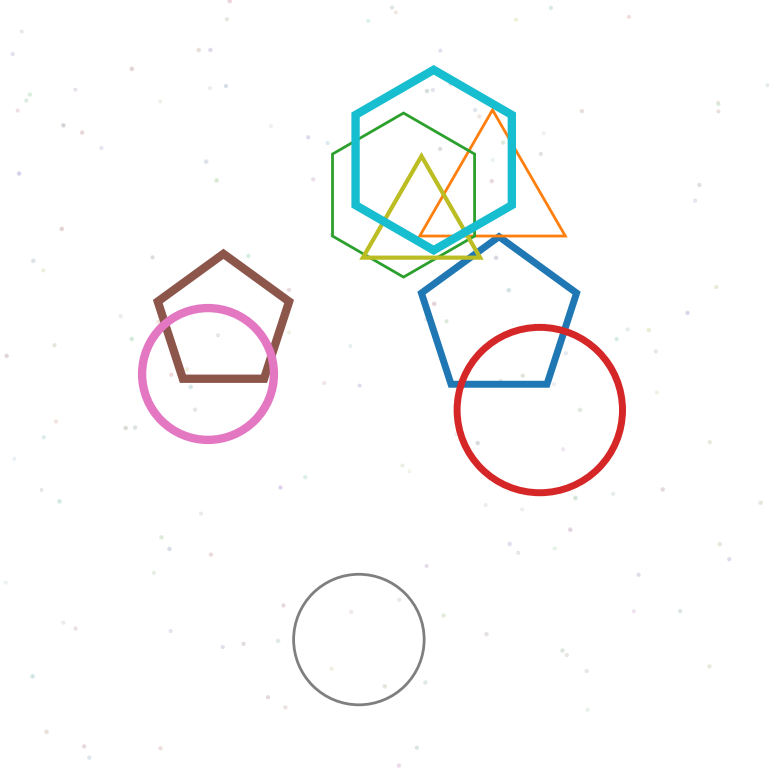[{"shape": "pentagon", "thickness": 2.5, "radius": 0.53, "center": [0.648, 0.587]}, {"shape": "triangle", "thickness": 1, "radius": 0.55, "center": [0.64, 0.748]}, {"shape": "hexagon", "thickness": 1, "radius": 0.53, "center": [0.524, 0.747]}, {"shape": "circle", "thickness": 2.5, "radius": 0.54, "center": [0.701, 0.467]}, {"shape": "pentagon", "thickness": 3, "radius": 0.45, "center": [0.29, 0.581]}, {"shape": "circle", "thickness": 3, "radius": 0.43, "center": [0.27, 0.514]}, {"shape": "circle", "thickness": 1, "radius": 0.42, "center": [0.466, 0.169]}, {"shape": "triangle", "thickness": 1.5, "radius": 0.44, "center": [0.547, 0.709]}, {"shape": "hexagon", "thickness": 3, "radius": 0.59, "center": [0.563, 0.792]}]